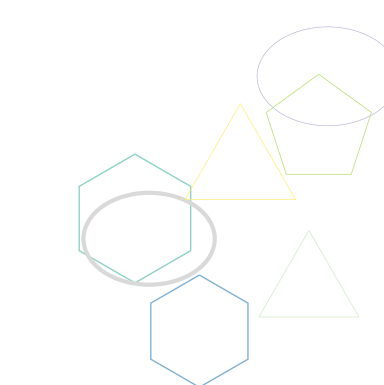[{"shape": "hexagon", "thickness": 1, "radius": 0.84, "center": [0.351, 0.432]}, {"shape": "oval", "thickness": 0.5, "radius": 0.92, "center": [0.851, 0.802]}, {"shape": "hexagon", "thickness": 1, "radius": 0.73, "center": [0.518, 0.14]}, {"shape": "pentagon", "thickness": 0.5, "radius": 0.72, "center": [0.828, 0.664]}, {"shape": "oval", "thickness": 3, "radius": 0.85, "center": [0.387, 0.38]}, {"shape": "triangle", "thickness": 0.5, "radius": 0.75, "center": [0.802, 0.252]}, {"shape": "triangle", "thickness": 0.5, "radius": 0.83, "center": [0.624, 0.564]}]